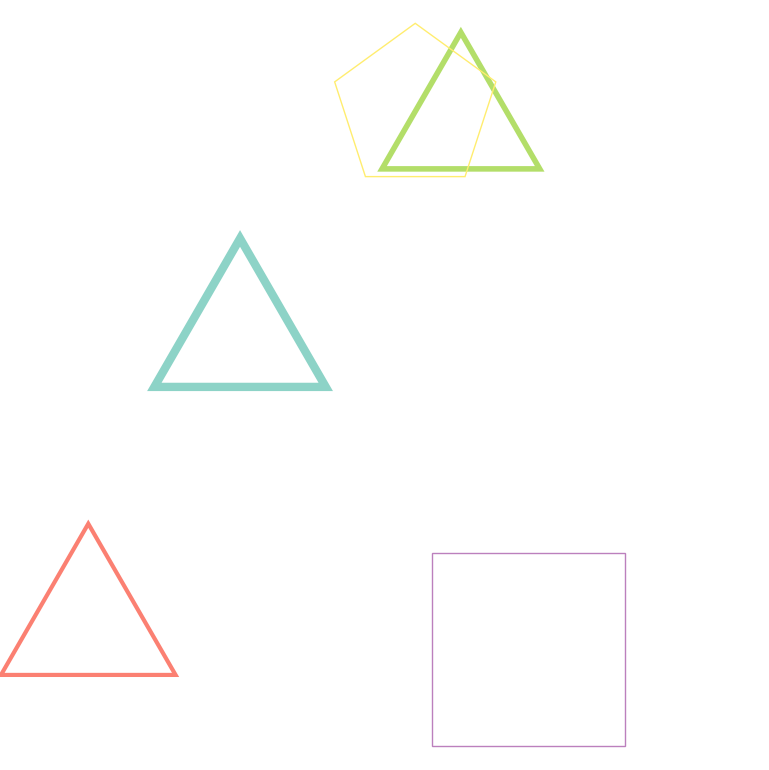[{"shape": "triangle", "thickness": 3, "radius": 0.64, "center": [0.312, 0.562]}, {"shape": "triangle", "thickness": 1.5, "radius": 0.65, "center": [0.115, 0.189]}, {"shape": "triangle", "thickness": 2, "radius": 0.59, "center": [0.599, 0.84]}, {"shape": "square", "thickness": 0.5, "radius": 0.63, "center": [0.687, 0.156]}, {"shape": "pentagon", "thickness": 0.5, "radius": 0.55, "center": [0.539, 0.86]}]